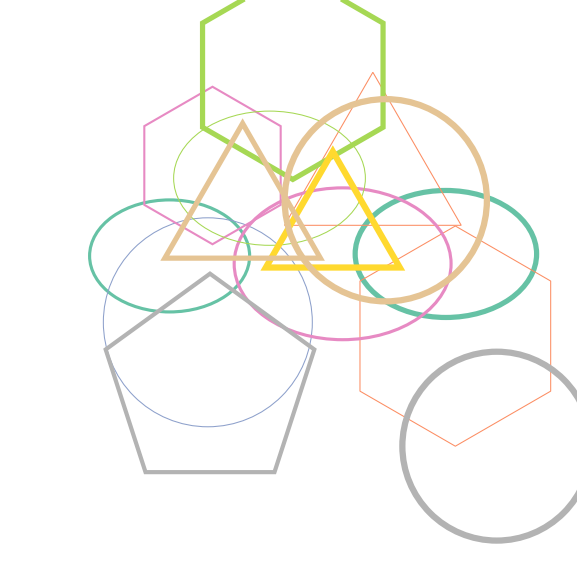[{"shape": "oval", "thickness": 2.5, "radius": 0.79, "center": [0.772, 0.559]}, {"shape": "oval", "thickness": 1.5, "radius": 0.69, "center": [0.294, 0.556]}, {"shape": "hexagon", "thickness": 0.5, "radius": 0.95, "center": [0.788, 0.417]}, {"shape": "triangle", "thickness": 0.5, "radius": 0.88, "center": [0.646, 0.697]}, {"shape": "circle", "thickness": 0.5, "radius": 0.9, "center": [0.36, 0.441]}, {"shape": "oval", "thickness": 1.5, "radius": 0.94, "center": [0.593, 0.542]}, {"shape": "hexagon", "thickness": 1, "radius": 0.68, "center": [0.368, 0.713]}, {"shape": "oval", "thickness": 0.5, "radius": 0.83, "center": [0.467, 0.691]}, {"shape": "hexagon", "thickness": 2.5, "radius": 0.9, "center": [0.507, 0.869]}, {"shape": "triangle", "thickness": 3, "radius": 0.67, "center": [0.576, 0.603]}, {"shape": "triangle", "thickness": 2.5, "radius": 0.78, "center": [0.42, 0.63]}, {"shape": "circle", "thickness": 3, "radius": 0.88, "center": [0.668, 0.652]}, {"shape": "pentagon", "thickness": 2, "radius": 0.95, "center": [0.364, 0.335]}, {"shape": "circle", "thickness": 3, "radius": 0.82, "center": [0.86, 0.227]}]